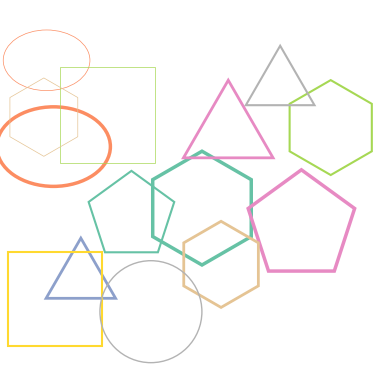[{"shape": "hexagon", "thickness": 2.5, "radius": 0.74, "center": [0.525, 0.459]}, {"shape": "pentagon", "thickness": 1.5, "radius": 0.58, "center": [0.341, 0.439]}, {"shape": "oval", "thickness": 2.5, "radius": 0.74, "center": [0.139, 0.619]}, {"shape": "oval", "thickness": 0.5, "radius": 0.56, "center": [0.121, 0.843]}, {"shape": "triangle", "thickness": 2, "radius": 0.52, "center": [0.21, 0.277]}, {"shape": "triangle", "thickness": 2, "radius": 0.67, "center": [0.593, 0.657]}, {"shape": "pentagon", "thickness": 2.5, "radius": 0.73, "center": [0.783, 0.414]}, {"shape": "hexagon", "thickness": 1.5, "radius": 0.62, "center": [0.859, 0.669]}, {"shape": "square", "thickness": 0.5, "radius": 0.62, "center": [0.279, 0.702]}, {"shape": "square", "thickness": 1.5, "radius": 0.61, "center": [0.142, 0.223]}, {"shape": "hexagon", "thickness": 2, "radius": 0.56, "center": [0.574, 0.313]}, {"shape": "hexagon", "thickness": 0.5, "radius": 0.51, "center": [0.114, 0.696]}, {"shape": "triangle", "thickness": 1.5, "radius": 0.51, "center": [0.728, 0.778]}, {"shape": "circle", "thickness": 1, "radius": 0.66, "center": [0.392, 0.19]}]